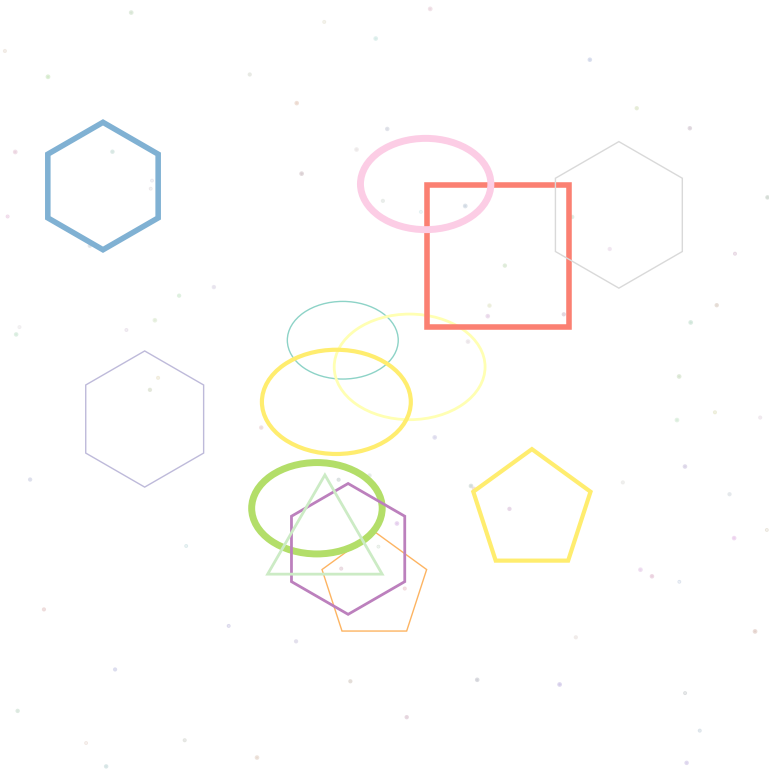[{"shape": "oval", "thickness": 0.5, "radius": 0.36, "center": [0.445, 0.558]}, {"shape": "oval", "thickness": 1, "radius": 0.49, "center": [0.532, 0.524]}, {"shape": "hexagon", "thickness": 0.5, "radius": 0.44, "center": [0.188, 0.456]}, {"shape": "square", "thickness": 2, "radius": 0.46, "center": [0.647, 0.668]}, {"shape": "hexagon", "thickness": 2, "radius": 0.41, "center": [0.134, 0.758]}, {"shape": "pentagon", "thickness": 0.5, "radius": 0.36, "center": [0.486, 0.238]}, {"shape": "oval", "thickness": 2.5, "radius": 0.42, "center": [0.412, 0.34]}, {"shape": "oval", "thickness": 2.5, "radius": 0.42, "center": [0.553, 0.761]}, {"shape": "hexagon", "thickness": 0.5, "radius": 0.48, "center": [0.804, 0.721]}, {"shape": "hexagon", "thickness": 1, "radius": 0.42, "center": [0.452, 0.287]}, {"shape": "triangle", "thickness": 1, "radius": 0.43, "center": [0.422, 0.297]}, {"shape": "oval", "thickness": 1.5, "radius": 0.48, "center": [0.437, 0.478]}, {"shape": "pentagon", "thickness": 1.5, "radius": 0.4, "center": [0.691, 0.337]}]